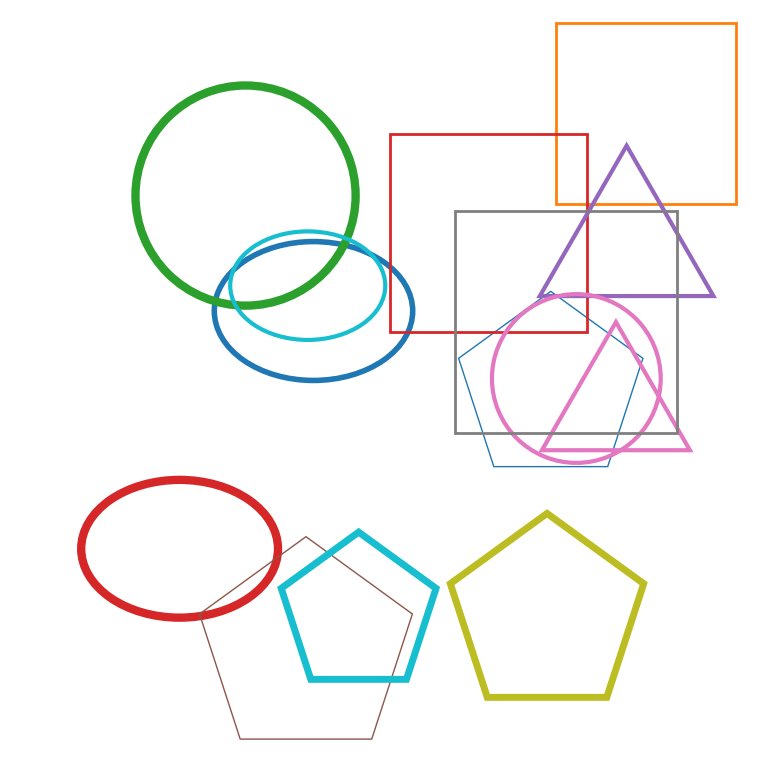[{"shape": "oval", "thickness": 2, "radius": 0.64, "center": [0.407, 0.596]}, {"shape": "pentagon", "thickness": 0.5, "radius": 0.63, "center": [0.715, 0.496]}, {"shape": "square", "thickness": 1, "radius": 0.59, "center": [0.839, 0.852]}, {"shape": "circle", "thickness": 3, "radius": 0.71, "center": [0.319, 0.746]}, {"shape": "square", "thickness": 1, "radius": 0.64, "center": [0.635, 0.697]}, {"shape": "oval", "thickness": 3, "radius": 0.64, "center": [0.233, 0.287]}, {"shape": "triangle", "thickness": 1.5, "radius": 0.65, "center": [0.814, 0.681]}, {"shape": "pentagon", "thickness": 0.5, "radius": 0.73, "center": [0.397, 0.158]}, {"shape": "triangle", "thickness": 1.5, "radius": 0.55, "center": [0.8, 0.471]}, {"shape": "circle", "thickness": 1.5, "radius": 0.55, "center": [0.748, 0.508]}, {"shape": "square", "thickness": 1, "radius": 0.72, "center": [0.735, 0.582]}, {"shape": "pentagon", "thickness": 2.5, "radius": 0.66, "center": [0.71, 0.201]}, {"shape": "oval", "thickness": 1.5, "radius": 0.5, "center": [0.4, 0.629]}, {"shape": "pentagon", "thickness": 2.5, "radius": 0.53, "center": [0.466, 0.203]}]